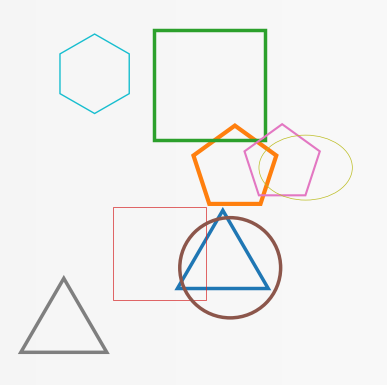[{"shape": "triangle", "thickness": 2.5, "radius": 0.68, "center": [0.575, 0.318]}, {"shape": "pentagon", "thickness": 3, "radius": 0.56, "center": [0.606, 0.561]}, {"shape": "square", "thickness": 2.5, "radius": 0.72, "center": [0.541, 0.78]}, {"shape": "square", "thickness": 0.5, "radius": 0.6, "center": [0.412, 0.342]}, {"shape": "circle", "thickness": 2.5, "radius": 0.65, "center": [0.594, 0.304]}, {"shape": "pentagon", "thickness": 1.5, "radius": 0.51, "center": [0.728, 0.575]}, {"shape": "triangle", "thickness": 2.5, "radius": 0.64, "center": [0.165, 0.149]}, {"shape": "oval", "thickness": 0.5, "radius": 0.6, "center": [0.789, 0.565]}, {"shape": "hexagon", "thickness": 1, "radius": 0.52, "center": [0.244, 0.808]}]